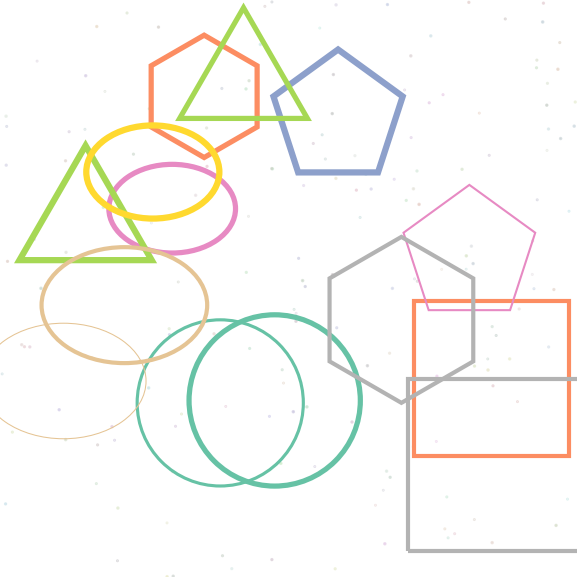[{"shape": "circle", "thickness": 1.5, "radius": 0.72, "center": [0.381, 0.301]}, {"shape": "circle", "thickness": 2.5, "radius": 0.74, "center": [0.476, 0.306]}, {"shape": "square", "thickness": 2, "radius": 0.67, "center": [0.851, 0.343]}, {"shape": "hexagon", "thickness": 2.5, "radius": 0.53, "center": [0.354, 0.832]}, {"shape": "pentagon", "thickness": 3, "radius": 0.59, "center": [0.585, 0.796]}, {"shape": "oval", "thickness": 2.5, "radius": 0.55, "center": [0.298, 0.638]}, {"shape": "pentagon", "thickness": 1, "radius": 0.6, "center": [0.813, 0.559]}, {"shape": "triangle", "thickness": 2.5, "radius": 0.64, "center": [0.422, 0.858]}, {"shape": "triangle", "thickness": 3, "radius": 0.66, "center": [0.148, 0.615]}, {"shape": "oval", "thickness": 3, "radius": 0.58, "center": [0.265, 0.701]}, {"shape": "oval", "thickness": 2, "radius": 0.72, "center": [0.215, 0.471]}, {"shape": "oval", "thickness": 0.5, "radius": 0.71, "center": [0.11, 0.339]}, {"shape": "square", "thickness": 2, "radius": 0.75, "center": [0.855, 0.194]}, {"shape": "hexagon", "thickness": 2, "radius": 0.72, "center": [0.695, 0.445]}]